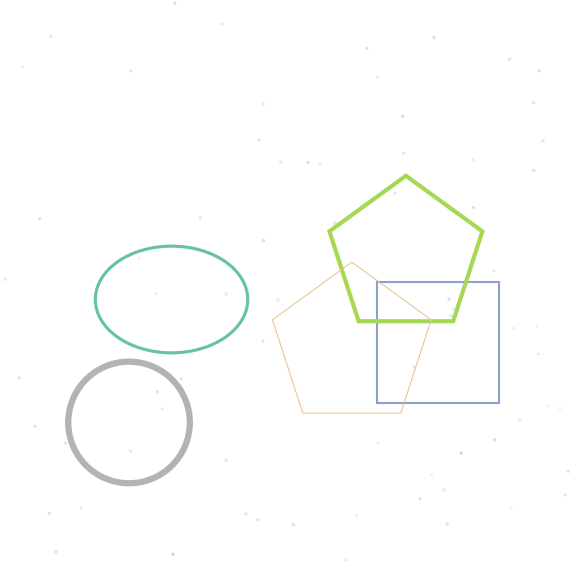[{"shape": "oval", "thickness": 1.5, "radius": 0.66, "center": [0.297, 0.481]}, {"shape": "square", "thickness": 1, "radius": 0.53, "center": [0.758, 0.406]}, {"shape": "pentagon", "thickness": 2, "radius": 0.7, "center": [0.703, 0.556]}, {"shape": "pentagon", "thickness": 0.5, "radius": 0.72, "center": [0.609, 0.401]}, {"shape": "circle", "thickness": 3, "radius": 0.53, "center": [0.223, 0.268]}]